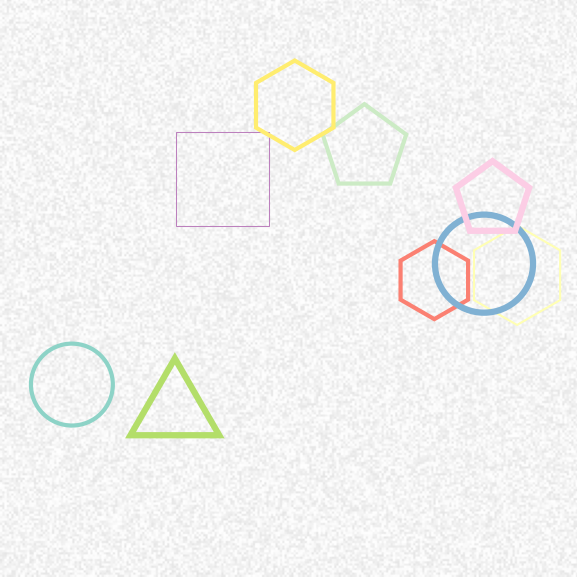[{"shape": "circle", "thickness": 2, "radius": 0.35, "center": [0.124, 0.333]}, {"shape": "hexagon", "thickness": 1, "radius": 0.43, "center": [0.895, 0.523]}, {"shape": "hexagon", "thickness": 2, "radius": 0.34, "center": [0.752, 0.514]}, {"shape": "circle", "thickness": 3, "radius": 0.42, "center": [0.838, 0.543]}, {"shape": "triangle", "thickness": 3, "radius": 0.44, "center": [0.303, 0.29]}, {"shape": "pentagon", "thickness": 3, "radius": 0.33, "center": [0.853, 0.653]}, {"shape": "square", "thickness": 0.5, "radius": 0.4, "center": [0.385, 0.69]}, {"shape": "pentagon", "thickness": 2, "radius": 0.38, "center": [0.631, 0.743]}, {"shape": "hexagon", "thickness": 2, "radius": 0.39, "center": [0.51, 0.817]}]